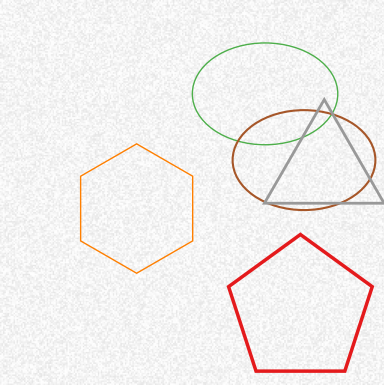[{"shape": "pentagon", "thickness": 2.5, "radius": 0.98, "center": [0.78, 0.195]}, {"shape": "oval", "thickness": 1, "radius": 0.94, "center": [0.688, 0.756]}, {"shape": "hexagon", "thickness": 1, "radius": 0.84, "center": [0.355, 0.458]}, {"shape": "oval", "thickness": 1.5, "radius": 0.93, "center": [0.79, 0.584]}, {"shape": "triangle", "thickness": 2, "radius": 0.9, "center": [0.842, 0.562]}]